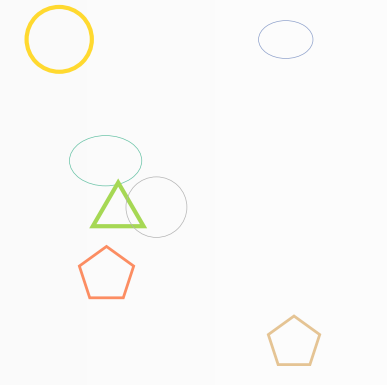[{"shape": "oval", "thickness": 0.5, "radius": 0.47, "center": [0.273, 0.583]}, {"shape": "pentagon", "thickness": 2, "radius": 0.37, "center": [0.275, 0.286]}, {"shape": "oval", "thickness": 0.5, "radius": 0.35, "center": [0.737, 0.897]}, {"shape": "triangle", "thickness": 3, "radius": 0.38, "center": [0.305, 0.45]}, {"shape": "circle", "thickness": 3, "radius": 0.42, "center": [0.153, 0.898]}, {"shape": "pentagon", "thickness": 2, "radius": 0.35, "center": [0.759, 0.109]}, {"shape": "circle", "thickness": 0.5, "radius": 0.39, "center": [0.404, 0.462]}]